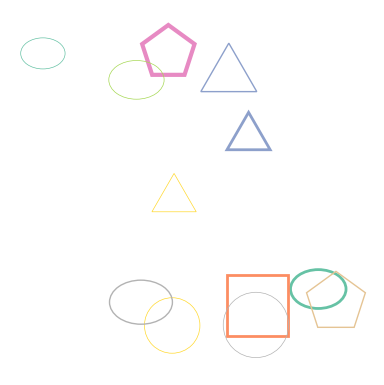[{"shape": "oval", "thickness": 0.5, "radius": 0.29, "center": [0.111, 0.861]}, {"shape": "oval", "thickness": 2, "radius": 0.36, "center": [0.827, 0.249]}, {"shape": "square", "thickness": 2, "radius": 0.4, "center": [0.668, 0.207]}, {"shape": "triangle", "thickness": 2, "radius": 0.32, "center": [0.646, 0.643]}, {"shape": "triangle", "thickness": 1, "radius": 0.42, "center": [0.594, 0.804]}, {"shape": "pentagon", "thickness": 3, "radius": 0.36, "center": [0.437, 0.863]}, {"shape": "oval", "thickness": 0.5, "radius": 0.36, "center": [0.354, 0.793]}, {"shape": "circle", "thickness": 0.5, "radius": 0.36, "center": [0.447, 0.155]}, {"shape": "triangle", "thickness": 0.5, "radius": 0.33, "center": [0.452, 0.483]}, {"shape": "pentagon", "thickness": 1, "radius": 0.4, "center": [0.873, 0.215]}, {"shape": "oval", "thickness": 1, "radius": 0.41, "center": [0.366, 0.215]}, {"shape": "circle", "thickness": 0.5, "radius": 0.42, "center": [0.665, 0.156]}]